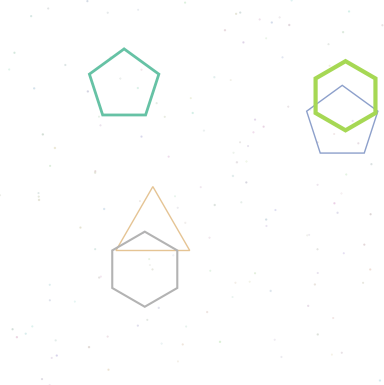[{"shape": "pentagon", "thickness": 2, "radius": 0.47, "center": [0.322, 0.778]}, {"shape": "pentagon", "thickness": 1, "radius": 0.49, "center": [0.889, 0.681]}, {"shape": "hexagon", "thickness": 3, "radius": 0.45, "center": [0.897, 0.751]}, {"shape": "triangle", "thickness": 1, "radius": 0.55, "center": [0.397, 0.405]}, {"shape": "hexagon", "thickness": 1.5, "radius": 0.49, "center": [0.376, 0.301]}]